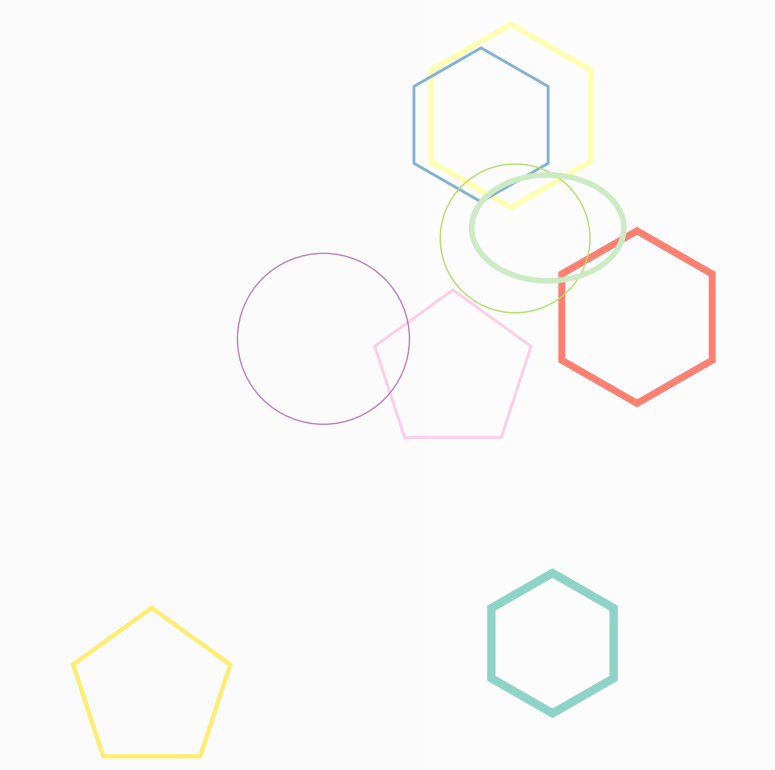[{"shape": "hexagon", "thickness": 3, "radius": 0.46, "center": [0.713, 0.165]}, {"shape": "hexagon", "thickness": 2, "radius": 0.59, "center": [0.659, 0.85]}, {"shape": "hexagon", "thickness": 2.5, "radius": 0.56, "center": [0.822, 0.588]}, {"shape": "hexagon", "thickness": 1, "radius": 0.5, "center": [0.621, 0.838]}, {"shape": "circle", "thickness": 0.5, "radius": 0.48, "center": [0.665, 0.69]}, {"shape": "pentagon", "thickness": 1, "radius": 0.53, "center": [0.584, 0.518]}, {"shape": "circle", "thickness": 0.5, "radius": 0.55, "center": [0.417, 0.56]}, {"shape": "oval", "thickness": 2, "radius": 0.49, "center": [0.707, 0.704]}, {"shape": "pentagon", "thickness": 1.5, "radius": 0.53, "center": [0.196, 0.104]}]